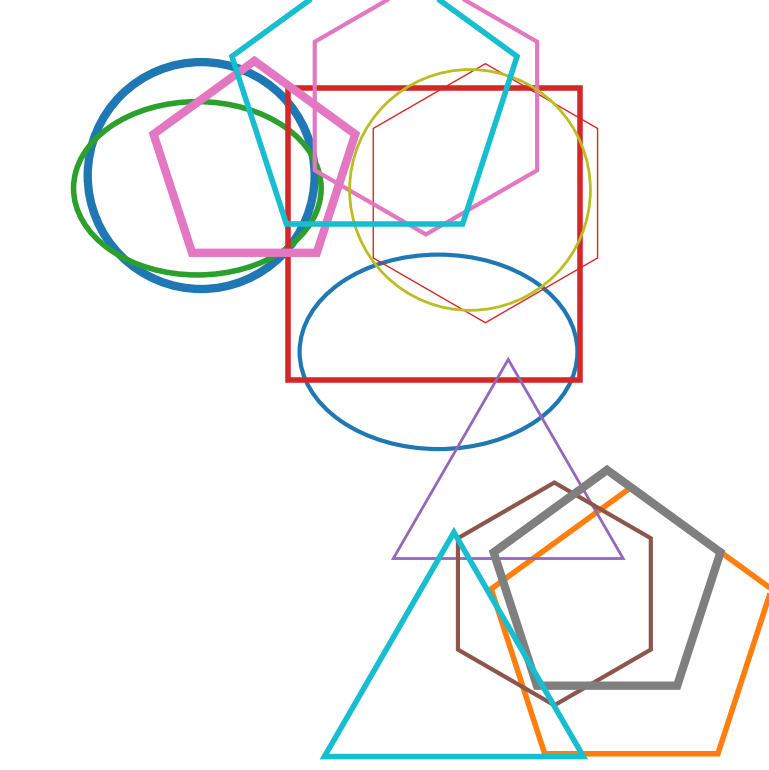[{"shape": "circle", "thickness": 3, "radius": 0.74, "center": [0.261, 0.772]}, {"shape": "oval", "thickness": 1.5, "radius": 0.9, "center": [0.569, 0.543]}, {"shape": "pentagon", "thickness": 2, "radius": 0.96, "center": [0.82, 0.176]}, {"shape": "oval", "thickness": 2, "radius": 0.8, "center": [0.256, 0.755]}, {"shape": "square", "thickness": 2, "radius": 0.95, "center": [0.564, 0.696]}, {"shape": "hexagon", "thickness": 0.5, "radius": 0.84, "center": [0.63, 0.749]}, {"shape": "triangle", "thickness": 1, "radius": 0.86, "center": [0.66, 0.361]}, {"shape": "hexagon", "thickness": 1.5, "radius": 0.72, "center": [0.72, 0.229]}, {"shape": "hexagon", "thickness": 1.5, "radius": 0.83, "center": [0.553, 0.862]}, {"shape": "pentagon", "thickness": 3, "radius": 0.69, "center": [0.33, 0.783]}, {"shape": "pentagon", "thickness": 3, "radius": 0.77, "center": [0.788, 0.235]}, {"shape": "circle", "thickness": 1, "radius": 0.78, "center": [0.61, 0.753]}, {"shape": "triangle", "thickness": 2, "radius": 0.97, "center": [0.59, 0.115]}, {"shape": "pentagon", "thickness": 2, "radius": 0.97, "center": [0.486, 0.867]}]